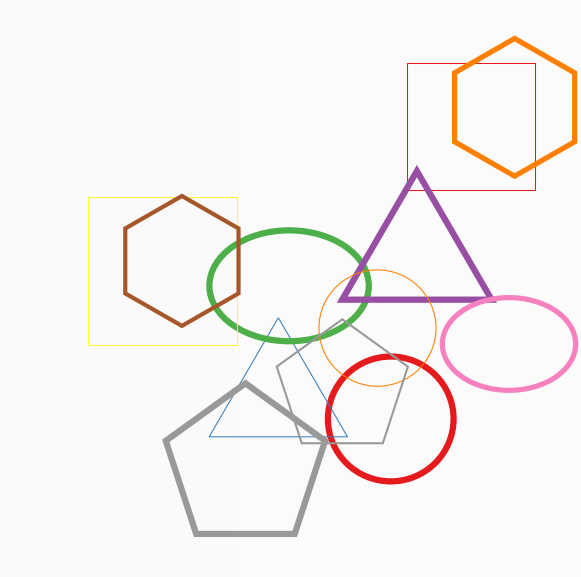[{"shape": "square", "thickness": 0.5, "radius": 0.55, "center": [0.811, 0.78]}, {"shape": "circle", "thickness": 3, "radius": 0.54, "center": [0.672, 0.274]}, {"shape": "triangle", "thickness": 0.5, "radius": 0.69, "center": [0.479, 0.311]}, {"shape": "oval", "thickness": 3, "radius": 0.69, "center": [0.497, 0.504]}, {"shape": "triangle", "thickness": 3, "radius": 0.74, "center": [0.717, 0.554]}, {"shape": "hexagon", "thickness": 2.5, "radius": 0.6, "center": [0.885, 0.813]}, {"shape": "circle", "thickness": 0.5, "radius": 0.5, "center": [0.649, 0.431]}, {"shape": "square", "thickness": 0.5, "radius": 0.64, "center": [0.279, 0.53]}, {"shape": "hexagon", "thickness": 2, "radius": 0.56, "center": [0.313, 0.547]}, {"shape": "oval", "thickness": 2.5, "radius": 0.57, "center": [0.876, 0.404]}, {"shape": "pentagon", "thickness": 1, "radius": 0.59, "center": [0.589, 0.328]}, {"shape": "pentagon", "thickness": 3, "radius": 0.72, "center": [0.422, 0.191]}]